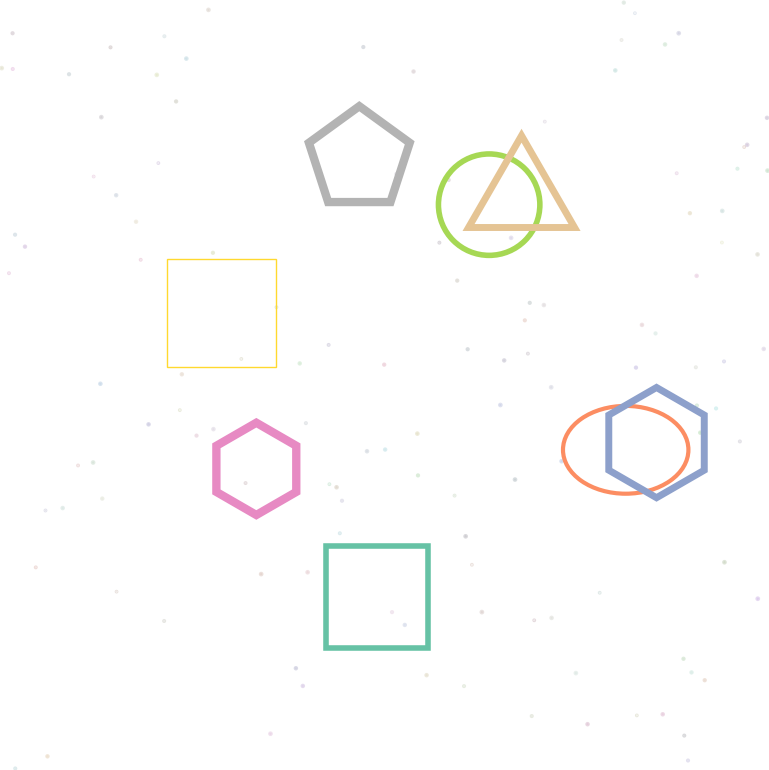[{"shape": "square", "thickness": 2, "radius": 0.33, "center": [0.49, 0.225]}, {"shape": "oval", "thickness": 1.5, "radius": 0.41, "center": [0.813, 0.416]}, {"shape": "hexagon", "thickness": 2.5, "radius": 0.36, "center": [0.853, 0.425]}, {"shape": "hexagon", "thickness": 3, "radius": 0.3, "center": [0.333, 0.391]}, {"shape": "circle", "thickness": 2, "radius": 0.33, "center": [0.635, 0.734]}, {"shape": "square", "thickness": 0.5, "radius": 0.35, "center": [0.288, 0.593]}, {"shape": "triangle", "thickness": 2.5, "radius": 0.4, "center": [0.677, 0.744]}, {"shape": "pentagon", "thickness": 3, "radius": 0.34, "center": [0.467, 0.793]}]